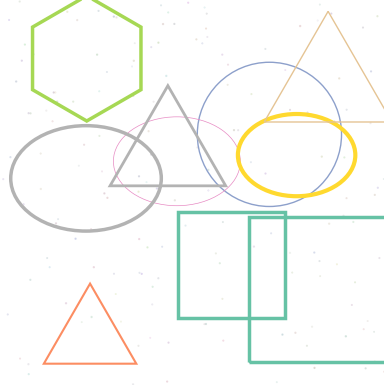[{"shape": "square", "thickness": 2.5, "radius": 0.95, "center": [0.836, 0.248]}, {"shape": "square", "thickness": 2.5, "radius": 0.69, "center": [0.602, 0.312]}, {"shape": "triangle", "thickness": 1.5, "radius": 0.69, "center": [0.234, 0.125]}, {"shape": "circle", "thickness": 1, "radius": 0.94, "center": [0.7, 0.651]}, {"shape": "oval", "thickness": 0.5, "radius": 0.82, "center": [0.459, 0.581]}, {"shape": "hexagon", "thickness": 2.5, "radius": 0.81, "center": [0.225, 0.848]}, {"shape": "oval", "thickness": 3, "radius": 0.76, "center": [0.77, 0.597]}, {"shape": "triangle", "thickness": 1, "radius": 0.96, "center": [0.852, 0.779]}, {"shape": "oval", "thickness": 2.5, "radius": 0.98, "center": [0.223, 0.537]}, {"shape": "triangle", "thickness": 2, "radius": 0.87, "center": [0.436, 0.604]}]